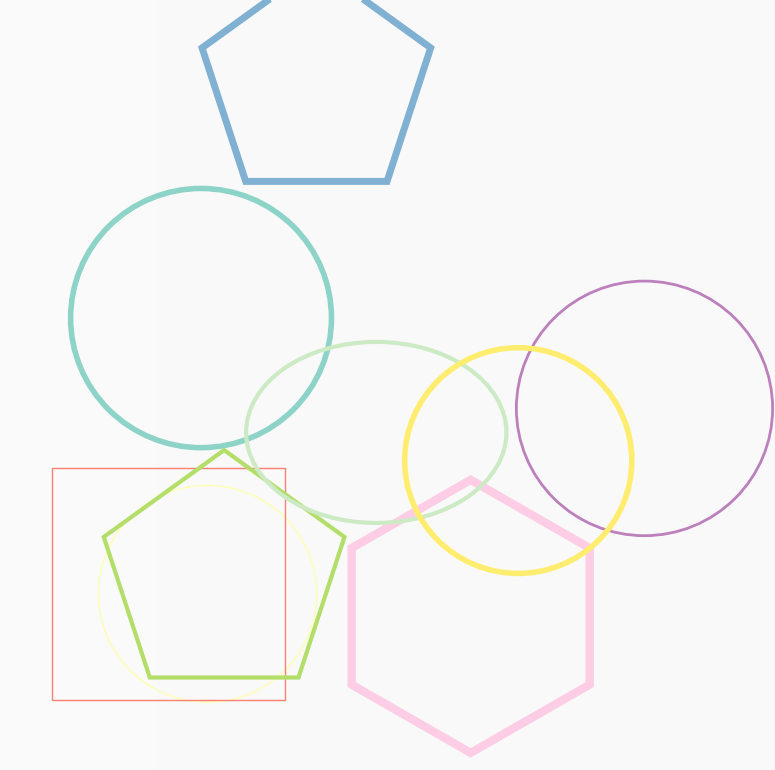[{"shape": "circle", "thickness": 2, "radius": 0.84, "center": [0.259, 0.587]}, {"shape": "circle", "thickness": 0.5, "radius": 0.7, "center": [0.268, 0.229]}, {"shape": "square", "thickness": 0.5, "radius": 0.75, "center": [0.217, 0.242]}, {"shape": "pentagon", "thickness": 2.5, "radius": 0.78, "center": [0.408, 0.89]}, {"shape": "pentagon", "thickness": 1.5, "radius": 0.82, "center": [0.289, 0.252]}, {"shape": "hexagon", "thickness": 3, "radius": 0.89, "center": [0.607, 0.2]}, {"shape": "circle", "thickness": 1, "radius": 0.83, "center": [0.832, 0.47]}, {"shape": "oval", "thickness": 1.5, "radius": 0.84, "center": [0.486, 0.438]}, {"shape": "circle", "thickness": 2, "radius": 0.73, "center": [0.669, 0.402]}]